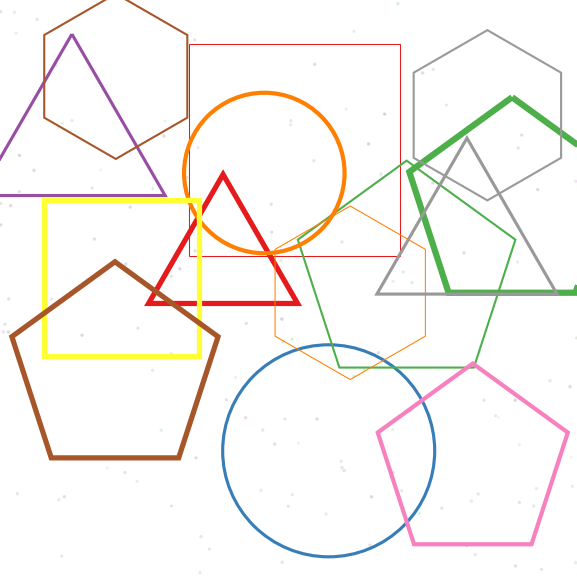[{"shape": "square", "thickness": 0.5, "radius": 0.91, "center": [0.51, 0.739]}, {"shape": "triangle", "thickness": 2.5, "radius": 0.74, "center": [0.386, 0.548]}, {"shape": "circle", "thickness": 1.5, "radius": 0.92, "center": [0.569, 0.219]}, {"shape": "pentagon", "thickness": 1, "radius": 0.99, "center": [0.704, 0.523]}, {"shape": "pentagon", "thickness": 3, "radius": 0.94, "center": [0.887, 0.644]}, {"shape": "triangle", "thickness": 1.5, "radius": 0.93, "center": [0.125, 0.754]}, {"shape": "circle", "thickness": 2, "radius": 0.69, "center": [0.458, 0.7]}, {"shape": "hexagon", "thickness": 0.5, "radius": 0.75, "center": [0.606, 0.492]}, {"shape": "square", "thickness": 2.5, "radius": 0.67, "center": [0.21, 0.518]}, {"shape": "pentagon", "thickness": 2.5, "radius": 0.94, "center": [0.199, 0.358]}, {"shape": "hexagon", "thickness": 1, "radius": 0.72, "center": [0.2, 0.867]}, {"shape": "pentagon", "thickness": 2, "radius": 0.87, "center": [0.819, 0.197]}, {"shape": "triangle", "thickness": 1.5, "radius": 0.9, "center": [0.809, 0.58]}, {"shape": "hexagon", "thickness": 1, "radius": 0.74, "center": [0.844, 0.8]}]